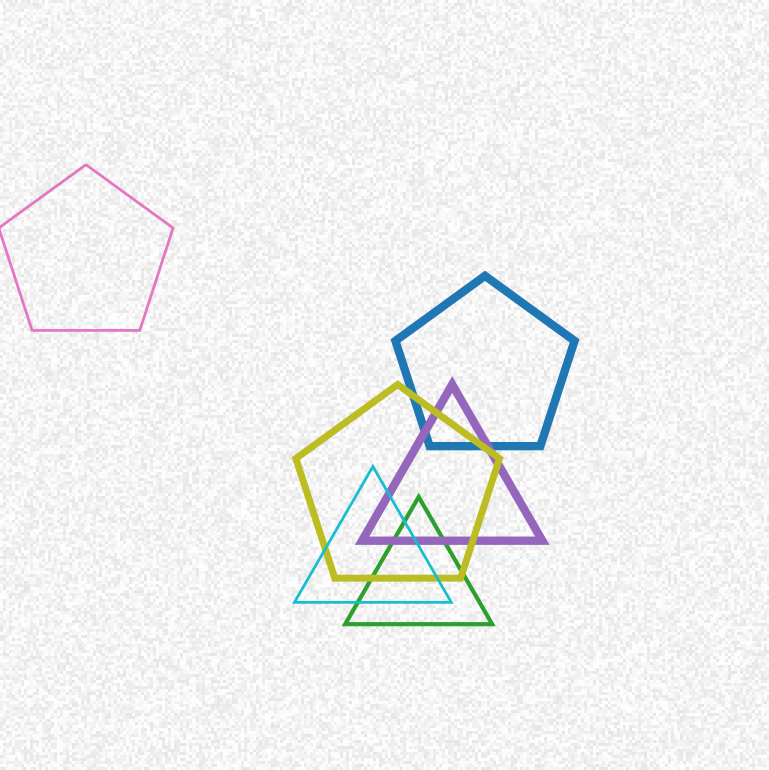[{"shape": "pentagon", "thickness": 3, "radius": 0.61, "center": [0.63, 0.52]}, {"shape": "triangle", "thickness": 1.5, "radius": 0.55, "center": [0.544, 0.244]}, {"shape": "triangle", "thickness": 3, "radius": 0.68, "center": [0.587, 0.365]}, {"shape": "pentagon", "thickness": 1, "radius": 0.59, "center": [0.112, 0.667]}, {"shape": "pentagon", "thickness": 2.5, "radius": 0.7, "center": [0.516, 0.362]}, {"shape": "triangle", "thickness": 1, "radius": 0.59, "center": [0.484, 0.277]}]